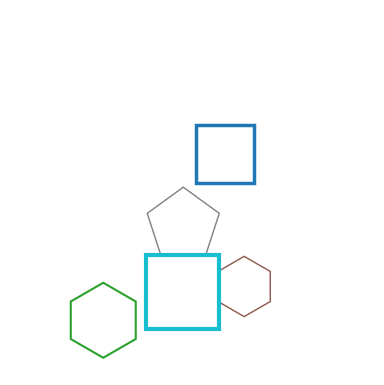[{"shape": "square", "thickness": 2.5, "radius": 0.37, "center": [0.585, 0.6]}, {"shape": "hexagon", "thickness": 1.5, "radius": 0.49, "center": [0.268, 0.168]}, {"shape": "hexagon", "thickness": 1, "radius": 0.39, "center": [0.634, 0.256]}, {"shape": "pentagon", "thickness": 1, "radius": 0.49, "center": [0.476, 0.415]}, {"shape": "square", "thickness": 3, "radius": 0.48, "center": [0.475, 0.241]}]